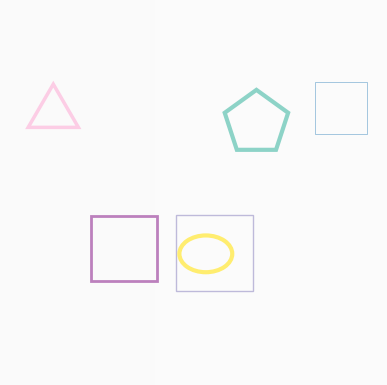[{"shape": "pentagon", "thickness": 3, "radius": 0.43, "center": [0.662, 0.68]}, {"shape": "square", "thickness": 1, "radius": 0.49, "center": [0.554, 0.344]}, {"shape": "square", "thickness": 0.5, "radius": 0.33, "center": [0.88, 0.72]}, {"shape": "triangle", "thickness": 2.5, "radius": 0.37, "center": [0.137, 0.707]}, {"shape": "square", "thickness": 2, "radius": 0.42, "center": [0.32, 0.354]}, {"shape": "oval", "thickness": 3, "radius": 0.34, "center": [0.531, 0.341]}]